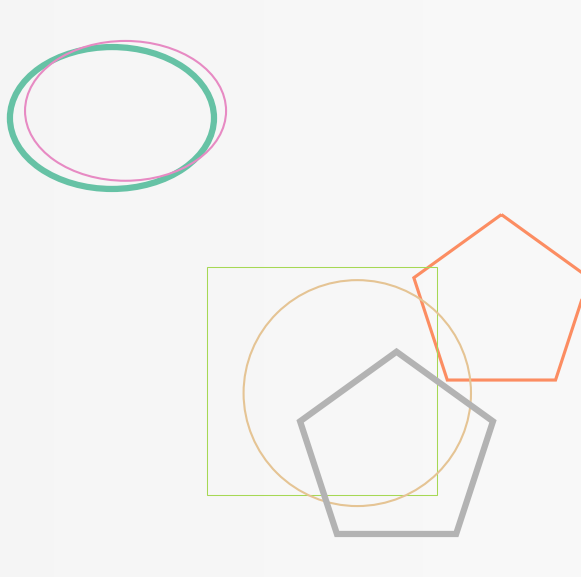[{"shape": "oval", "thickness": 3, "radius": 0.88, "center": [0.193, 0.795]}, {"shape": "pentagon", "thickness": 1.5, "radius": 0.79, "center": [0.863, 0.469]}, {"shape": "oval", "thickness": 1, "radius": 0.86, "center": [0.216, 0.807]}, {"shape": "square", "thickness": 0.5, "radius": 0.99, "center": [0.554, 0.34]}, {"shape": "circle", "thickness": 1, "radius": 0.98, "center": [0.615, 0.318]}, {"shape": "pentagon", "thickness": 3, "radius": 0.87, "center": [0.682, 0.216]}]